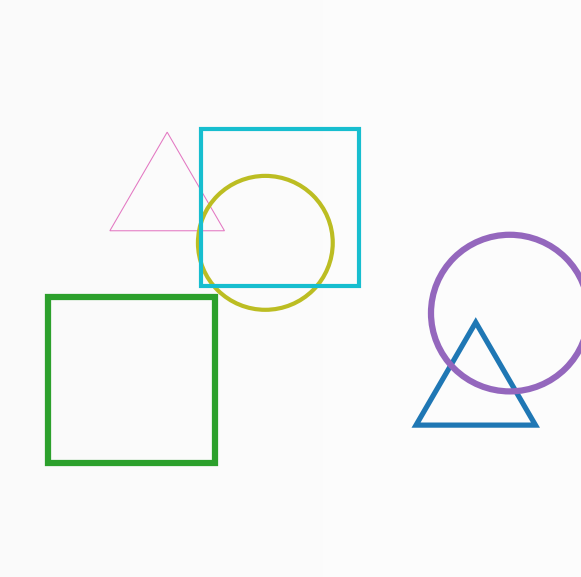[{"shape": "triangle", "thickness": 2.5, "radius": 0.59, "center": [0.819, 0.322]}, {"shape": "square", "thickness": 3, "radius": 0.72, "center": [0.227, 0.341]}, {"shape": "circle", "thickness": 3, "radius": 0.68, "center": [0.877, 0.457]}, {"shape": "triangle", "thickness": 0.5, "radius": 0.57, "center": [0.288, 0.656]}, {"shape": "circle", "thickness": 2, "radius": 0.58, "center": [0.457, 0.579]}, {"shape": "square", "thickness": 2, "radius": 0.68, "center": [0.482, 0.64]}]